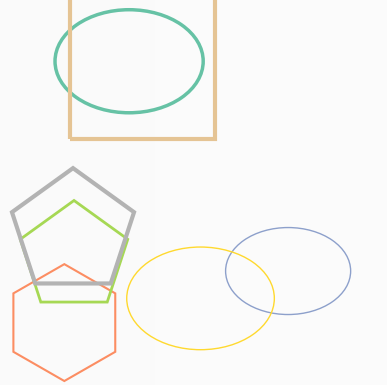[{"shape": "oval", "thickness": 2.5, "radius": 0.96, "center": [0.333, 0.841]}, {"shape": "hexagon", "thickness": 1.5, "radius": 0.76, "center": [0.166, 0.162]}, {"shape": "oval", "thickness": 1, "radius": 0.81, "center": [0.744, 0.296]}, {"shape": "pentagon", "thickness": 2, "radius": 0.73, "center": [0.191, 0.333]}, {"shape": "oval", "thickness": 1, "radius": 0.95, "center": [0.517, 0.225]}, {"shape": "square", "thickness": 3, "radius": 0.94, "center": [0.368, 0.828]}, {"shape": "pentagon", "thickness": 3, "radius": 0.83, "center": [0.188, 0.398]}]